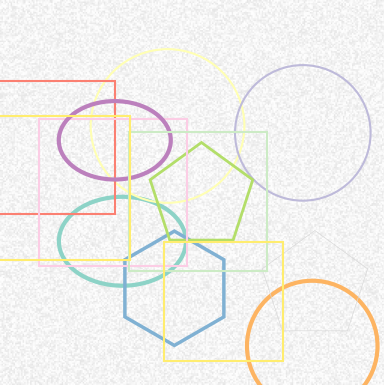[{"shape": "oval", "thickness": 3, "radius": 0.83, "center": [0.318, 0.373]}, {"shape": "circle", "thickness": 1.5, "radius": 1.0, "center": [0.435, 0.673]}, {"shape": "circle", "thickness": 1.5, "radius": 0.88, "center": [0.787, 0.655]}, {"shape": "square", "thickness": 1.5, "radius": 0.86, "center": [0.125, 0.617]}, {"shape": "hexagon", "thickness": 2.5, "radius": 0.74, "center": [0.453, 0.251]}, {"shape": "circle", "thickness": 3, "radius": 0.85, "center": [0.811, 0.101]}, {"shape": "pentagon", "thickness": 2, "radius": 0.7, "center": [0.523, 0.49]}, {"shape": "square", "thickness": 1.5, "radius": 0.96, "center": [0.293, 0.5]}, {"shape": "pentagon", "thickness": 0.5, "radius": 0.72, "center": [0.818, 0.257]}, {"shape": "oval", "thickness": 3, "radius": 0.73, "center": [0.298, 0.636]}, {"shape": "square", "thickness": 1.5, "radius": 0.9, "center": [0.514, 0.477]}, {"shape": "square", "thickness": 1.5, "radius": 0.77, "center": [0.581, 0.216]}, {"shape": "square", "thickness": 1.5, "radius": 0.94, "center": [0.15, 0.512]}]